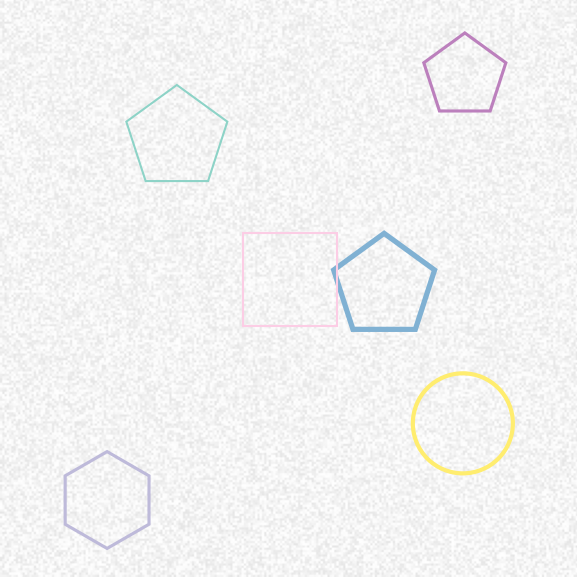[{"shape": "pentagon", "thickness": 1, "radius": 0.46, "center": [0.306, 0.76]}, {"shape": "hexagon", "thickness": 1.5, "radius": 0.42, "center": [0.185, 0.133]}, {"shape": "pentagon", "thickness": 2.5, "radius": 0.46, "center": [0.665, 0.503]}, {"shape": "square", "thickness": 1, "radius": 0.4, "center": [0.502, 0.515]}, {"shape": "pentagon", "thickness": 1.5, "radius": 0.37, "center": [0.805, 0.867]}, {"shape": "circle", "thickness": 2, "radius": 0.43, "center": [0.801, 0.266]}]